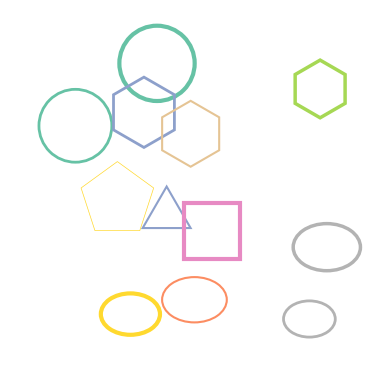[{"shape": "circle", "thickness": 2, "radius": 0.47, "center": [0.196, 0.673]}, {"shape": "circle", "thickness": 3, "radius": 0.49, "center": [0.408, 0.835]}, {"shape": "oval", "thickness": 1.5, "radius": 0.42, "center": [0.505, 0.221]}, {"shape": "hexagon", "thickness": 2, "radius": 0.46, "center": [0.374, 0.708]}, {"shape": "triangle", "thickness": 1.5, "radius": 0.36, "center": [0.433, 0.444]}, {"shape": "square", "thickness": 3, "radius": 0.36, "center": [0.551, 0.399]}, {"shape": "hexagon", "thickness": 2.5, "radius": 0.37, "center": [0.831, 0.769]}, {"shape": "oval", "thickness": 3, "radius": 0.38, "center": [0.339, 0.184]}, {"shape": "pentagon", "thickness": 0.5, "radius": 0.5, "center": [0.305, 0.481]}, {"shape": "hexagon", "thickness": 1.5, "radius": 0.43, "center": [0.495, 0.653]}, {"shape": "oval", "thickness": 2, "radius": 0.34, "center": [0.804, 0.171]}, {"shape": "oval", "thickness": 2.5, "radius": 0.44, "center": [0.849, 0.358]}]